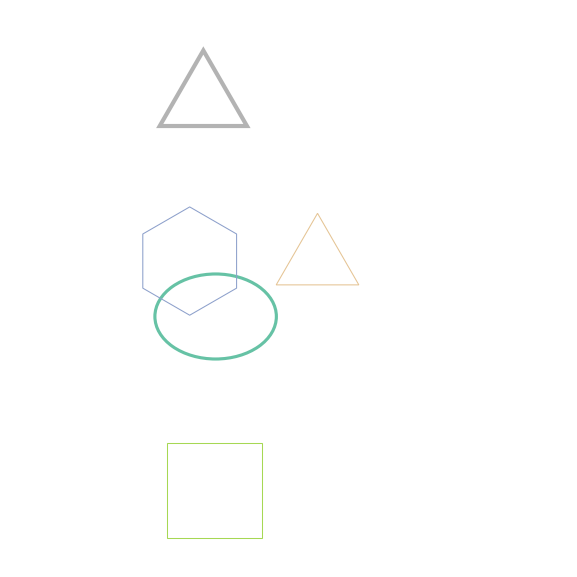[{"shape": "oval", "thickness": 1.5, "radius": 0.53, "center": [0.373, 0.451]}, {"shape": "hexagon", "thickness": 0.5, "radius": 0.47, "center": [0.328, 0.547]}, {"shape": "square", "thickness": 0.5, "radius": 0.41, "center": [0.372, 0.15]}, {"shape": "triangle", "thickness": 0.5, "radius": 0.41, "center": [0.55, 0.547]}, {"shape": "triangle", "thickness": 2, "radius": 0.44, "center": [0.352, 0.825]}]